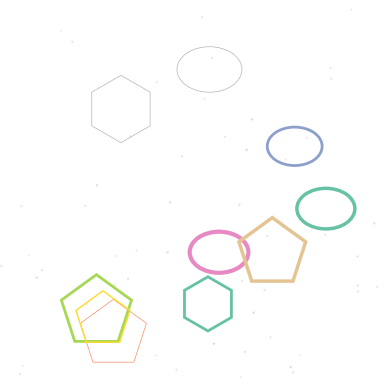[{"shape": "oval", "thickness": 2.5, "radius": 0.38, "center": [0.846, 0.458]}, {"shape": "hexagon", "thickness": 2, "radius": 0.35, "center": [0.54, 0.211]}, {"shape": "pentagon", "thickness": 0.5, "radius": 0.45, "center": [0.295, 0.132]}, {"shape": "oval", "thickness": 2, "radius": 0.36, "center": [0.765, 0.62]}, {"shape": "oval", "thickness": 3, "radius": 0.38, "center": [0.569, 0.345]}, {"shape": "pentagon", "thickness": 2, "radius": 0.48, "center": [0.25, 0.191]}, {"shape": "pentagon", "thickness": 1, "radius": 0.37, "center": [0.267, 0.171]}, {"shape": "pentagon", "thickness": 2.5, "radius": 0.46, "center": [0.707, 0.344]}, {"shape": "oval", "thickness": 0.5, "radius": 0.42, "center": [0.544, 0.82]}, {"shape": "hexagon", "thickness": 0.5, "radius": 0.44, "center": [0.314, 0.717]}]